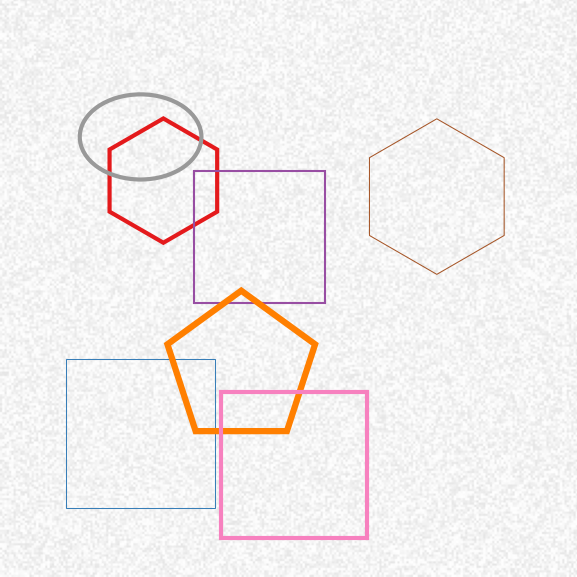[{"shape": "hexagon", "thickness": 2, "radius": 0.54, "center": [0.283, 0.686]}, {"shape": "square", "thickness": 0.5, "radius": 0.65, "center": [0.244, 0.249]}, {"shape": "square", "thickness": 1, "radius": 0.57, "center": [0.45, 0.589]}, {"shape": "pentagon", "thickness": 3, "radius": 0.67, "center": [0.418, 0.361]}, {"shape": "hexagon", "thickness": 0.5, "radius": 0.67, "center": [0.756, 0.659]}, {"shape": "square", "thickness": 2, "radius": 0.63, "center": [0.51, 0.194]}, {"shape": "oval", "thickness": 2, "radius": 0.53, "center": [0.243, 0.762]}]